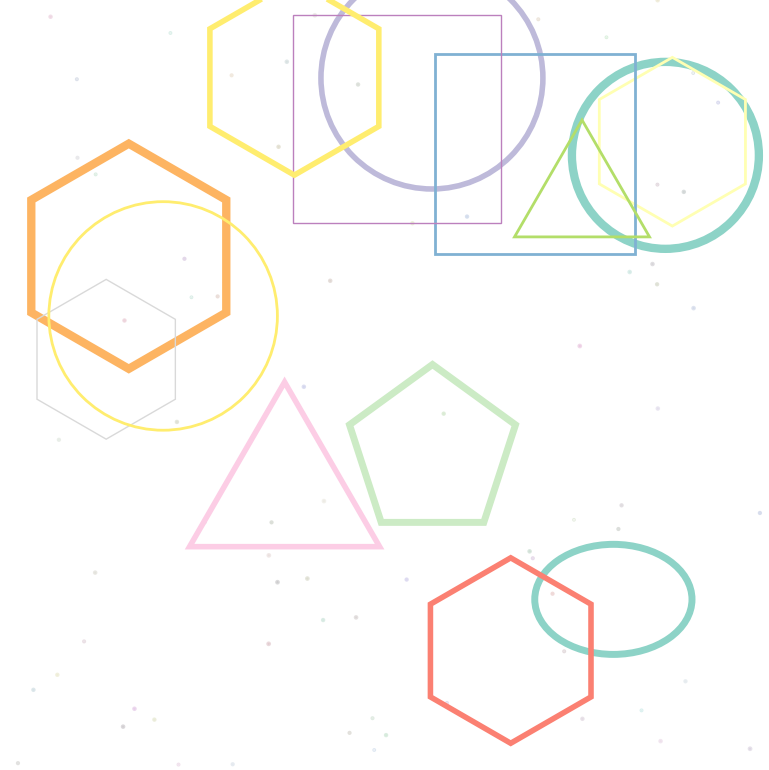[{"shape": "circle", "thickness": 3, "radius": 0.61, "center": [0.864, 0.798]}, {"shape": "oval", "thickness": 2.5, "radius": 0.51, "center": [0.797, 0.222]}, {"shape": "hexagon", "thickness": 1, "radius": 0.55, "center": [0.873, 0.816]}, {"shape": "circle", "thickness": 2, "radius": 0.72, "center": [0.561, 0.899]}, {"shape": "hexagon", "thickness": 2, "radius": 0.6, "center": [0.663, 0.155]}, {"shape": "square", "thickness": 1, "radius": 0.65, "center": [0.695, 0.8]}, {"shape": "hexagon", "thickness": 3, "radius": 0.73, "center": [0.167, 0.667]}, {"shape": "triangle", "thickness": 1, "radius": 0.51, "center": [0.756, 0.743]}, {"shape": "triangle", "thickness": 2, "radius": 0.71, "center": [0.37, 0.361]}, {"shape": "hexagon", "thickness": 0.5, "radius": 0.52, "center": [0.138, 0.533]}, {"shape": "square", "thickness": 0.5, "radius": 0.68, "center": [0.516, 0.846]}, {"shape": "pentagon", "thickness": 2.5, "radius": 0.57, "center": [0.562, 0.413]}, {"shape": "hexagon", "thickness": 2, "radius": 0.63, "center": [0.382, 0.899]}, {"shape": "circle", "thickness": 1, "radius": 0.74, "center": [0.212, 0.59]}]